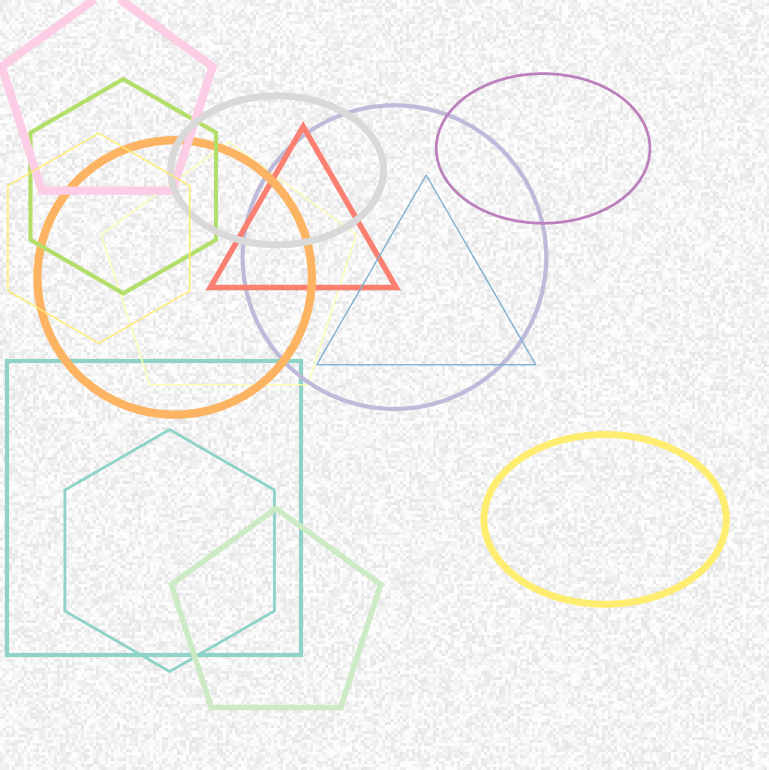[{"shape": "hexagon", "thickness": 1, "radius": 0.79, "center": [0.22, 0.285]}, {"shape": "square", "thickness": 1.5, "radius": 0.96, "center": [0.2, 0.34]}, {"shape": "pentagon", "thickness": 0.5, "radius": 0.87, "center": [0.297, 0.641]}, {"shape": "circle", "thickness": 1.5, "radius": 0.99, "center": [0.512, 0.666]}, {"shape": "triangle", "thickness": 2, "radius": 0.7, "center": [0.394, 0.696]}, {"shape": "triangle", "thickness": 0.5, "radius": 0.82, "center": [0.554, 0.608]}, {"shape": "circle", "thickness": 3, "radius": 0.89, "center": [0.227, 0.64]}, {"shape": "hexagon", "thickness": 1.5, "radius": 0.7, "center": [0.16, 0.758]}, {"shape": "pentagon", "thickness": 3, "radius": 0.72, "center": [0.139, 0.869]}, {"shape": "oval", "thickness": 2.5, "radius": 0.69, "center": [0.36, 0.779]}, {"shape": "oval", "thickness": 1, "radius": 0.69, "center": [0.705, 0.807]}, {"shape": "pentagon", "thickness": 2, "radius": 0.71, "center": [0.358, 0.197]}, {"shape": "hexagon", "thickness": 0.5, "radius": 0.68, "center": [0.128, 0.691]}, {"shape": "oval", "thickness": 2.5, "radius": 0.79, "center": [0.786, 0.325]}]